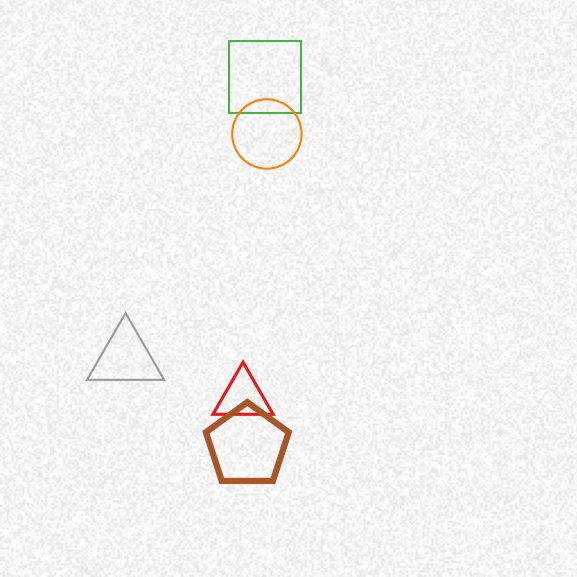[{"shape": "triangle", "thickness": 1.5, "radius": 0.3, "center": [0.421, 0.312]}, {"shape": "square", "thickness": 1, "radius": 0.31, "center": [0.459, 0.866]}, {"shape": "circle", "thickness": 1, "radius": 0.3, "center": [0.462, 0.767]}, {"shape": "pentagon", "thickness": 3, "radius": 0.38, "center": [0.428, 0.227]}, {"shape": "triangle", "thickness": 1, "radius": 0.39, "center": [0.217, 0.38]}]